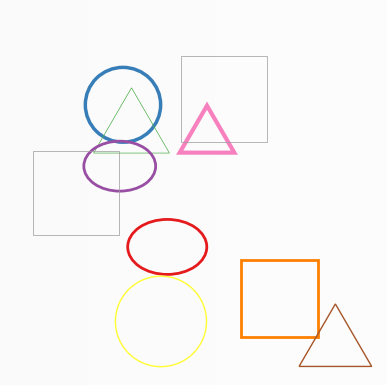[{"shape": "oval", "thickness": 2, "radius": 0.51, "center": [0.432, 0.359]}, {"shape": "circle", "thickness": 2.5, "radius": 0.49, "center": [0.317, 0.728]}, {"shape": "triangle", "thickness": 0.5, "radius": 0.56, "center": [0.339, 0.659]}, {"shape": "oval", "thickness": 2, "radius": 0.46, "center": [0.309, 0.568]}, {"shape": "square", "thickness": 2, "radius": 0.5, "center": [0.721, 0.225]}, {"shape": "circle", "thickness": 1, "radius": 0.59, "center": [0.415, 0.165]}, {"shape": "triangle", "thickness": 1, "radius": 0.54, "center": [0.865, 0.102]}, {"shape": "triangle", "thickness": 3, "radius": 0.41, "center": [0.534, 0.644]}, {"shape": "square", "thickness": 0.5, "radius": 0.56, "center": [0.578, 0.743]}, {"shape": "square", "thickness": 0.5, "radius": 0.55, "center": [0.196, 0.498]}]